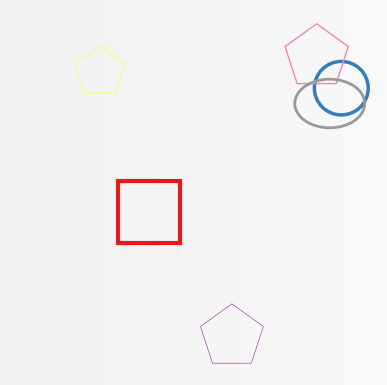[{"shape": "square", "thickness": 3, "radius": 0.4, "center": [0.385, 0.449]}, {"shape": "circle", "thickness": 2.5, "radius": 0.35, "center": [0.881, 0.771]}, {"shape": "pentagon", "thickness": 0.5, "radius": 0.43, "center": [0.598, 0.126]}, {"shape": "pentagon", "thickness": 0.5, "radius": 0.34, "center": [0.258, 0.813]}, {"shape": "pentagon", "thickness": 1, "radius": 0.43, "center": [0.817, 0.852]}, {"shape": "oval", "thickness": 2, "radius": 0.45, "center": [0.851, 0.731]}]